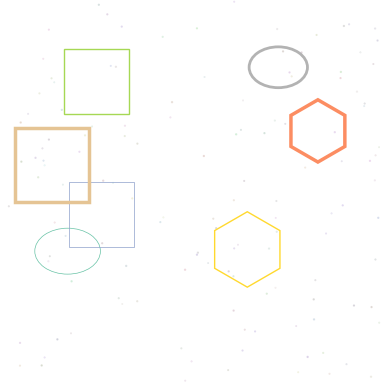[{"shape": "oval", "thickness": 0.5, "radius": 0.43, "center": [0.176, 0.348]}, {"shape": "hexagon", "thickness": 2.5, "radius": 0.4, "center": [0.826, 0.66]}, {"shape": "square", "thickness": 0.5, "radius": 0.42, "center": [0.264, 0.444]}, {"shape": "square", "thickness": 1, "radius": 0.42, "center": [0.25, 0.787]}, {"shape": "hexagon", "thickness": 1, "radius": 0.49, "center": [0.642, 0.352]}, {"shape": "square", "thickness": 2.5, "radius": 0.48, "center": [0.136, 0.572]}, {"shape": "oval", "thickness": 2, "radius": 0.38, "center": [0.723, 0.825]}]